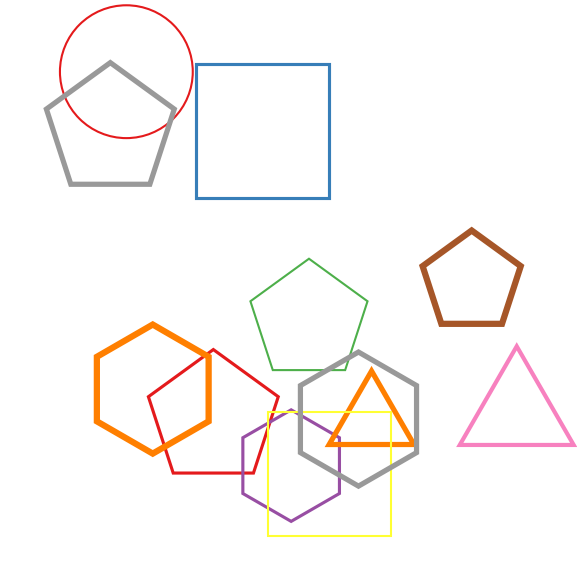[{"shape": "circle", "thickness": 1, "radius": 0.58, "center": [0.219, 0.875]}, {"shape": "pentagon", "thickness": 1.5, "radius": 0.59, "center": [0.369, 0.276]}, {"shape": "square", "thickness": 1.5, "radius": 0.58, "center": [0.454, 0.772]}, {"shape": "pentagon", "thickness": 1, "radius": 0.53, "center": [0.535, 0.445]}, {"shape": "hexagon", "thickness": 1.5, "radius": 0.48, "center": [0.504, 0.193]}, {"shape": "hexagon", "thickness": 3, "radius": 0.56, "center": [0.264, 0.325]}, {"shape": "triangle", "thickness": 2.5, "radius": 0.42, "center": [0.643, 0.272]}, {"shape": "square", "thickness": 1, "radius": 0.54, "center": [0.571, 0.179]}, {"shape": "pentagon", "thickness": 3, "radius": 0.45, "center": [0.817, 0.511]}, {"shape": "triangle", "thickness": 2, "radius": 0.57, "center": [0.895, 0.286]}, {"shape": "hexagon", "thickness": 2.5, "radius": 0.58, "center": [0.621, 0.273]}, {"shape": "pentagon", "thickness": 2.5, "radius": 0.58, "center": [0.191, 0.774]}]